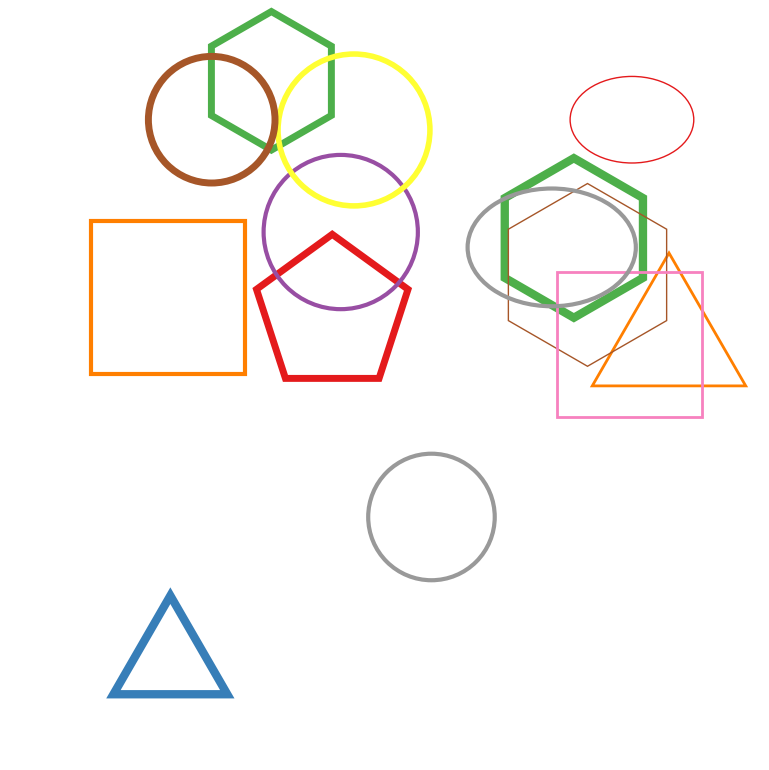[{"shape": "oval", "thickness": 0.5, "radius": 0.4, "center": [0.821, 0.845]}, {"shape": "pentagon", "thickness": 2.5, "radius": 0.52, "center": [0.431, 0.592]}, {"shape": "triangle", "thickness": 3, "radius": 0.43, "center": [0.221, 0.141]}, {"shape": "hexagon", "thickness": 2.5, "radius": 0.45, "center": [0.352, 0.895]}, {"shape": "hexagon", "thickness": 3, "radius": 0.52, "center": [0.745, 0.691]}, {"shape": "circle", "thickness": 1.5, "radius": 0.5, "center": [0.443, 0.699]}, {"shape": "square", "thickness": 1.5, "radius": 0.5, "center": [0.218, 0.613]}, {"shape": "triangle", "thickness": 1, "radius": 0.58, "center": [0.869, 0.556]}, {"shape": "circle", "thickness": 2, "radius": 0.49, "center": [0.46, 0.831]}, {"shape": "circle", "thickness": 2.5, "radius": 0.41, "center": [0.275, 0.845]}, {"shape": "hexagon", "thickness": 0.5, "radius": 0.59, "center": [0.763, 0.643]}, {"shape": "square", "thickness": 1, "radius": 0.47, "center": [0.818, 0.552]}, {"shape": "circle", "thickness": 1.5, "radius": 0.41, "center": [0.56, 0.329]}, {"shape": "oval", "thickness": 1.5, "radius": 0.55, "center": [0.717, 0.679]}]